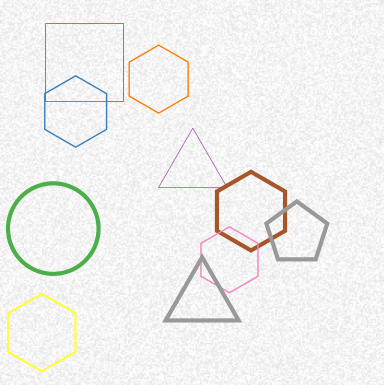[{"shape": "square", "thickness": 0.5, "radius": 0.51, "center": [0.219, 0.839]}, {"shape": "hexagon", "thickness": 1, "radius": 0.46, "center": [0.197, 0.71]}, {"shape": "circle", "thickness": 3, "radius": 0.59, "center": [0.138, 0.406]}, {"shape": "triangle", "thickness": 0.5, "radius": 0.51, "center": [0.501, 0.564]}, {"shape": "hexagon", "thickness": 1, "radius": 0.44, "center": [0.412, 0.794]}, {"shape": "hexagon", "thickness": 1.5, "radius": 0.5, "center": [0.109, 0.136]}, {"shape": "hexagon", "thickness": 3, "radius": 0.51, "center": [0.652, 0.452]}, {"shape": "hexagon", "thickness": 1, "radius": 0.43, "center": [0.596, 0.325]}, {"shape": "triangle", "thickness": 3, "radius": 0.55, "center": [0.525, 0.222]}, {"shape": "pentagon", "thickness": 3, "radius": 0.42, "center": [0.771, 0.394]}]